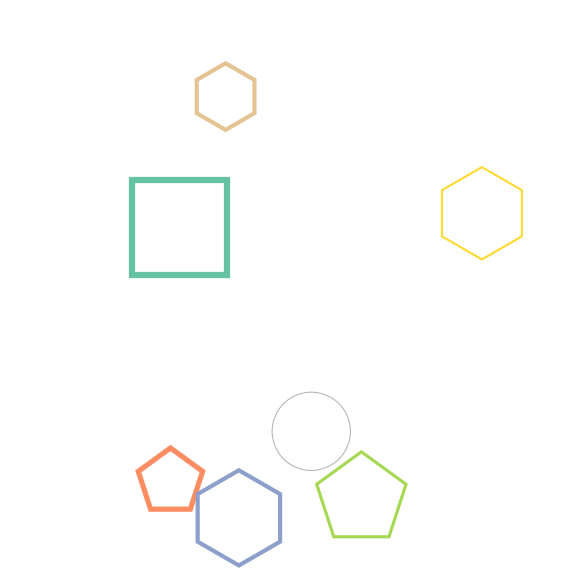[{"shape": "square", "thickness": 3, "radius": 0.41, "center": [0.311, 0.605]}, {"shape": "pentagon", "thickness": 2.5, "radius": 0.29, "center": [0.295, 0.165]}, {"shape": "hexagon", "thickness": 2, "radius": 0.41, "center": [0.414, 0.102]}, {"shape": "pentagon", "thickness": 1.5, "radius": 0.41, "center": [0.626, 0.135]}, {"shape": "hexagon", "thickness": 1, "radius": 0.4, "center": [0.835, 0.63]}, {"shape": "hexagon", "thickness": 2, "radius": 0.29, "center": [0.391, 0.832]}, {"shape": "circle", "thickness": 0.5, "radius": 0.34, "center": [0.539, 0.252]}]